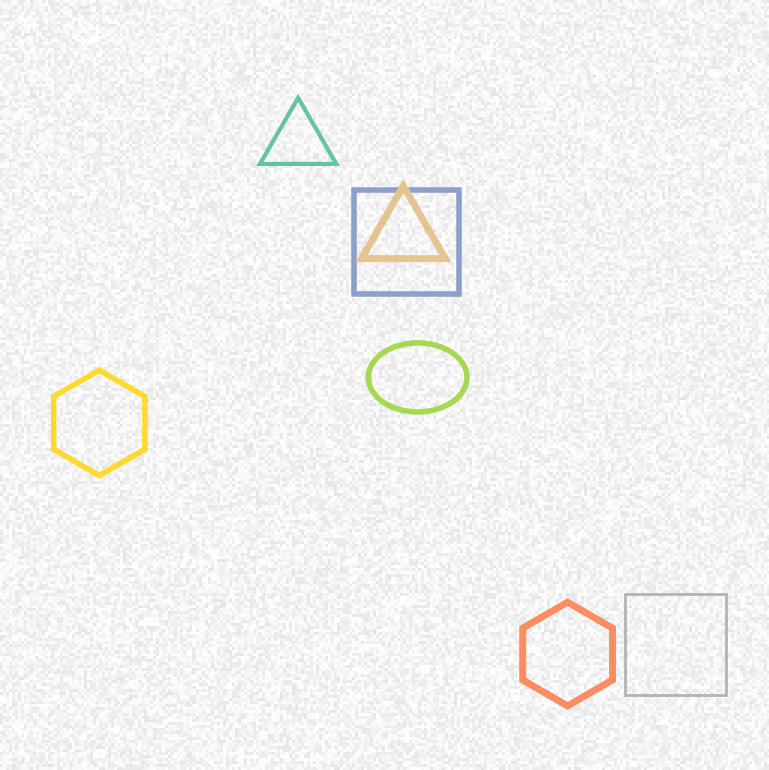[{"shape": "triangle", "thickness": 1.5, "radius": 0.29, "center": [0.387, 0.816]}, {"shape": "hexagon", "thickness": 2.5, "radius": 0.34, "center": [0.737, 0.151]}, {"shape": "square", "thickness": 2, "radius": 0.34, "center": [0.528, 0.686]}, {"shape": "oval", "thickness": 2, "radius": 0.32, "center": [0.542, 0.51]}, {"shape": "hexagon", "thickness": 2, "radius": 0.34, "center": [0.129, 0.451]}, {"shape": "triangle", "thickness": 2.5, "radius": 0.31, "center": [0.524, 0.696]}, {"shape": "square", "thickness": 1, "radius": 0.33, "center": [0.877, 0.163]}]